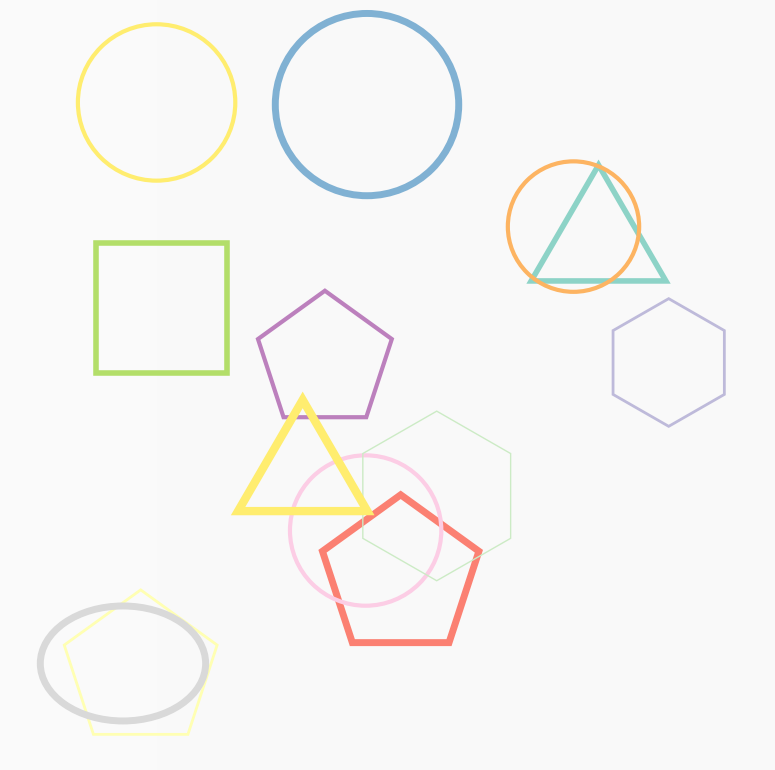[{"shape": "triangle", "thickness": 2, "radius": 0.5, "center": [0.772, 0.685]}, {"shape": "pentagon", "thickness": 1, "radius": 0.52, "center": [0.182, 0.13]}, {"shape": "hexagon", "thickness": 1, "radius": 0.41, "center": [0.863, 0.529]}, {"shape": "pentagon", "thickness": 2.5, "radius": 0.53, "center": [0.517, 0.251]}, {"shape": "circle", "thickness": 2.5, "radius": 0.59, "center": [0.474, 0.864]}, {"shape": "circle", "thickness": 1.5, "radius": 0.42, "center": [0.74, 0.706]}, {"shape": "square", "thickness": 2, "radius": 0.42, "center": [0.209, 0.6]}, {"shape": "circle", "thickness": 1.5, "radius": 0.49, "center": [0.472, 0.311]}, {"shape": "oval", "thickness": 2.5, "radius": 0.53, "center": [0.159, 0.138]}, {"shape": "pentagon", "thickness": 1.5, "radius": 0.45, "center": [0.419, 0.532]}, {"shape": "hexagon", "thickness": 0.5, "radius": 0.55, "center": [0.564, 0.356]}, {"shape": "circle", "thickness": 1.5, "radius": 0.51, "center": [0.202, 0.867]}, {"shape": "triangle", "thickness": 3, "radius": 0.48, "center": [0.391, 0.384]}]